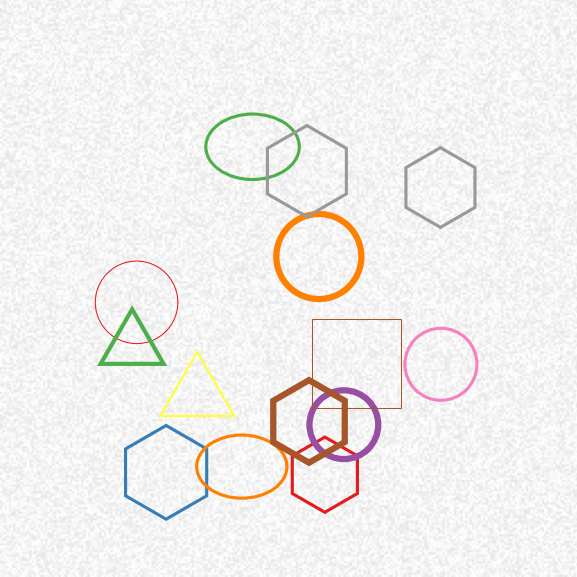[{"shape": "hexagon", "thickness": 1.5, "radius": 0.33, "center": [0.562, 0.177]}, {"shape": "circle", "thickness": 0.5, "radius": 0.36, "center": [0.236, 0.476]}, {"shape": "hexagon", "thickness": 1.5, "radius": 0.41, "center": [0.288, 0.181]}, {"shape": "oval", "thickness": 1.5, "radius": 0.4, "center": [0.437, 0.745]}, {"shape": "triangle", "thickness": 2, "radius": 0.31, "center": [0.229, 0.401]}, {"shape": "circle", "thickness": 3, "radius": 0.3, "center": [0.595, 0.264]}, {"shape": "circle", "thickness": 3, "radius": 0.37, "center": [0.552, 0.555]}, {"shape": "oval", "thickness": 1.5, "radius": 0.39, "center": [0.419, 0.191]}, {"shape": "triangle", "thickness": 1, "radius": 0.37, "center": [0.341, 0.316]}, {"shape": "square", "thickness": 0.5, "radius": 0.38, "center": [0.617, 0.37]}, {"shape": "hexagon", "thickness": 3, "radius": 0.36, "center": [0.535, 0.269]}, {"shape": "circle", "thickness": 1.5, "radius": 0.31, "center": [0.764, 0.368]}, {"shape": "hexagon", "thickness": 1.5, "radius": 0.34, "center": [0.763, 0.674]}, {"shape": "hexagon", "thickness": 1.5, "radius": 0.39, "center": [0.531, 0.703]}]